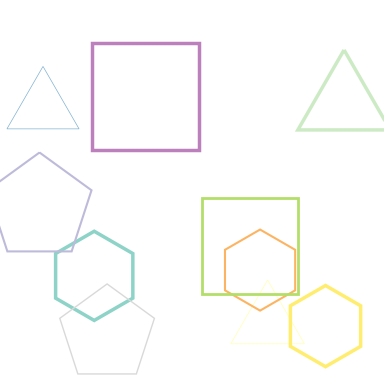[{"shape": "hexagon", "thickness": 2.5, "radius": 0.58, "center": [0.245, 0.284]}, {"shape": "triangle", "thickness": 0.5, "radius": 0.55, "center": [0.695, 0.162]}, {"shape": "pentagon", "thickness": 1.5, "radius": 0.71, "center": [0.103, 0.462]}, {"shape": "triangle", "thickness": 0.5, "radius": 0.54, "center": [0.112, 0.719]}, {"shape": "hexagon", "thickness": 1.5, "radius": 0.53, "center": [0.676, 0.299]}, {"shape": "square", "thickness": 2, "radius": 0.62, "center": [0.65, 0.361]}, {"shape": "pentagon", "thickness": 1, "radius": 0.65, "center": [0.278, 0.133]}, {"shape": "square", "thickness": 2.5, "radius": 0.69, "center": [0.378, 0.749]}, {"shape": "triangle", "thickness": 2.5, "radius": 0.69, "center": [0.894, 0.732]}, {"shape": "hexagon", "thickness": 2.5, "radius": 0.53, "center": [0.846, 0.153]}]